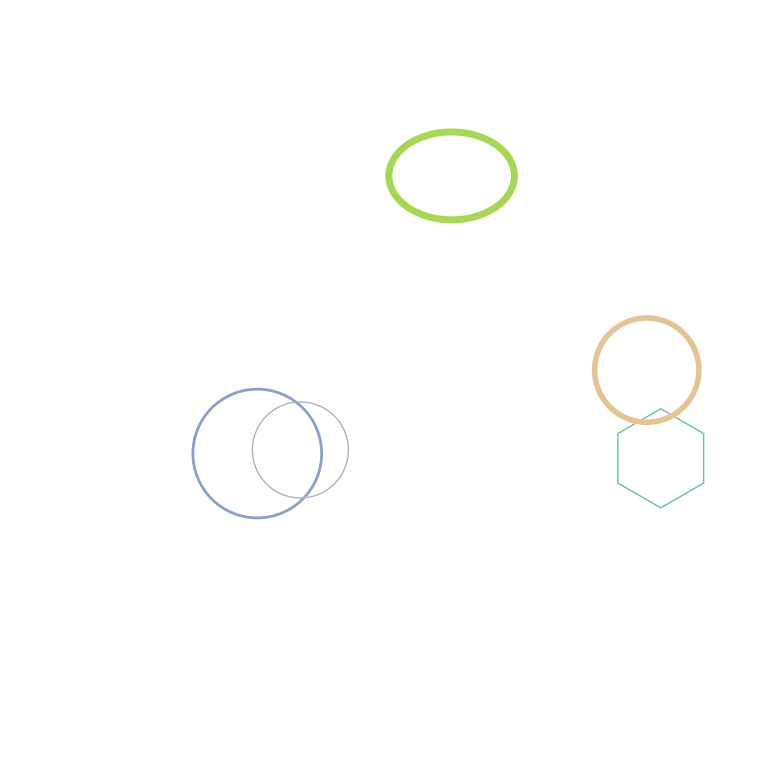[{"shape": "hexagon", "thickness": 0.5, "radius": 0.32, "center": [0.858, 0.405]}, {"shape": "circle", "thickness": 1, "radius": 0.42, "center": [0.334, 0.411]}, {"shape": "oval", "thickness": 2.5, "radius": 0.41, "center": [0.587, 0.772]}, {"shape": "circle", "thickness": 2, "radius": 0.34, "center": [0.84, 0.519]}, {"shape": "circle", "thickness": 0.5, "radius": 0.31, "center": [0.39, 0.416]}]